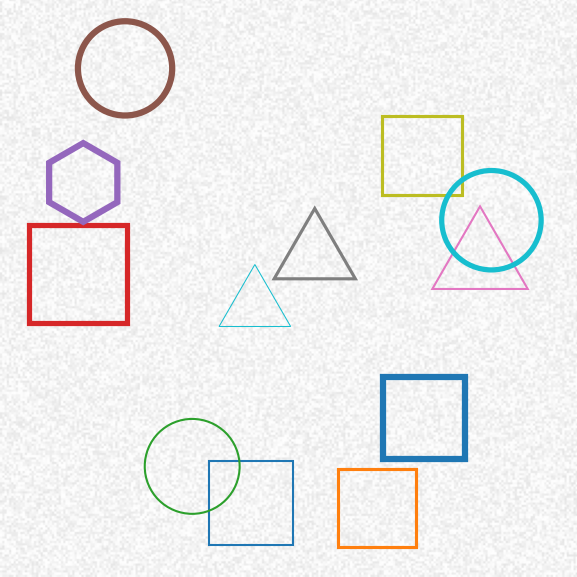[{"shape": "square", "thickness": 3, "radius": 0.36, "center": [0.734, 0.275]}, {"shape": "square", "thickness": 1, "radius": 0.36, "center": [0.434, 0.129]}, {"shape": "square", "thickness": 1.5, "radius": 0.34, "center": [0.653, 0.119]}, {"shape": "circle", "thickness": 1, "radius": 0.41, "center": [0.333, 0.192]}, {"shape": "square", "thickness": 2.5, "radius": 0.42, "center": [0.135, 0.525]}, {"shape": "hexagon", "thickness": 3, "radius": 0.34, "center": [0.144, 0.683]}, {"shape": "circle", "thickness": 3, "radius": 0.41, "center": [0.217, 0.881]}, {"shape": "triangle", "thickness": 1, "radius": 0.48, "center": [0.831, 0.546]}, {"shape": "triangle", "thickness": 1.5, "radius": 0.41, "center": [0.545, 0.557]}, {"shape": "square", "thickness": 1.5, "radius": 0.34, "center": [0.731, 0.73]}, {"shape": "circle", "thickness": 2.5, "radius": 0.43, "center": [0.851, 0.618]}, {"shape": "triangle", "thickness": 0.5, "radius": 0.36, "center": [0.441, 0.47]}]